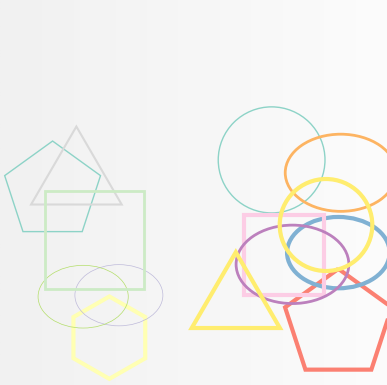[{"shape": "circle", "thickness": 1, "radius": 0.69, "center": [0.701, 0.585]}, {"shape": "pentagon", "thickness": 1, "radius": 0.65, "center": [0.136, 0.504]}, {"shape": "hexagon", "thickness": 3, "radius": 0.53, "center": [0.282, 0.123]}, {"shape": "oval", "thickness": 0.5, "radius": 0.57, "center": [0.307, 0.233]}, {"shape": "pentagon", "thickness": 3, "radius": 0.72, "center": [0.873, 0.157]}, {"shape": "oval", "thickness": 3, "radius": 0.66, "center": [0.873, 0.344]}, {"shape": "oval", "thickness": 2, "radius": 0.72, "center": [0.879, 0.551]}, {"shape": "oval", "thickness": 0.5, "radius": 0.58, "center": [0.215, 0.229]}, {"shape": "square", "thickness": 3, "radius": 0.52, "center": [0.733, 0.338]}, {"shape": "triangle", "thickness": 1.5, "radius": 0.68, "center": [0.197, 0.536]}, {"shape": "oval", "thickness": 2, "radius": 0.73, "center": [0.755, 0.313]}, {"shape": "square", "thickness": 2, "radius": 0.64, "center": [0.244, 0.376]}, {"shape": "triangle", "thickness": 3, "radius": 0.66, "center": [0.609, 0.214]}, {"shape": "circle", "thickness": 3, "radius": 0.6, "center": [0.841, 0.416]}]